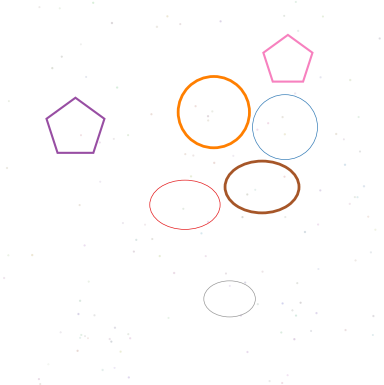[{"shape": "oval", "thickness": 0.5, "radius": 0.46, "center": [0.48, 0.468]}, {"shape": "circle", "thickness": 0.5, "radius": 0.42, "center": [0.74, 0.67]}, {"shape": "pentagon", "thickness": 1.5, "radius": 0.4, "center": [0.196, 0.667]}, {"shape": "circle", "thickness": 2, "radius": 0.46, "center": [0.555, 0.709]}, {"shape": "oval", "thickness": 2, "radius": 0.48, "center": [0.681, 0.514]}, {"shape": "pentagon", "thickness": 1.5, "radius": 0.34, "center": [0.748, 0.842]}, {"shape": "oval", "thickness": 0.5, "radius": 0.33, "center": [0.596, 0.224]}]